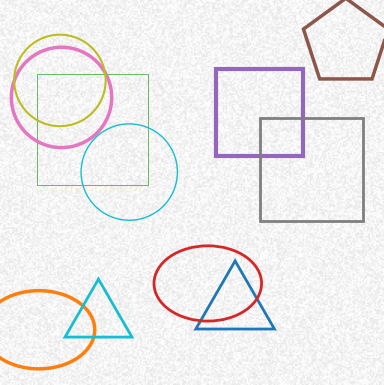[{"shape": "triangle", "thickness": 2, "radius": 0.59, "center": [0.611, 0.204]}, {"shape": "oval", "thickness": 2.5, "radius": 0.73, "center": [0.101, 0.143]}, {"shape": "square", "thickness": 0.5, "radius": 0.72, "center": [0.241, 0.664]}, {"shape": "oval", "thickness": 2, "radius": 0.7, "center": [0.54, 0.264]}, {"shape": "square", "thickness": 3, "radius": 0.57, "center": [0.674, 0.708]}, {"shape": "pentagon", "thickness": 2.5, "radius": 0.58, "center": [0.898, 0.889]}, {"shape": "circle", "thickness": 2.5, "radius": 0.65, "center": [0.16, 0.747]}, {"shape": "square", "thickness": 2, "radius": 0.67, "center": [0.809, 0.559]}, {"shape": "circle", "thickness": 1.5, "radius": 0.59, "center": [0.156, 0.791]}, {"shape": "triangle", "thickness": 2, "radius": 0.5, "center": [0.256, 0.175]}, {"shape": "circle", "thickness": 1, "radius": 0.63, "center": [0.336, 0.553]}]